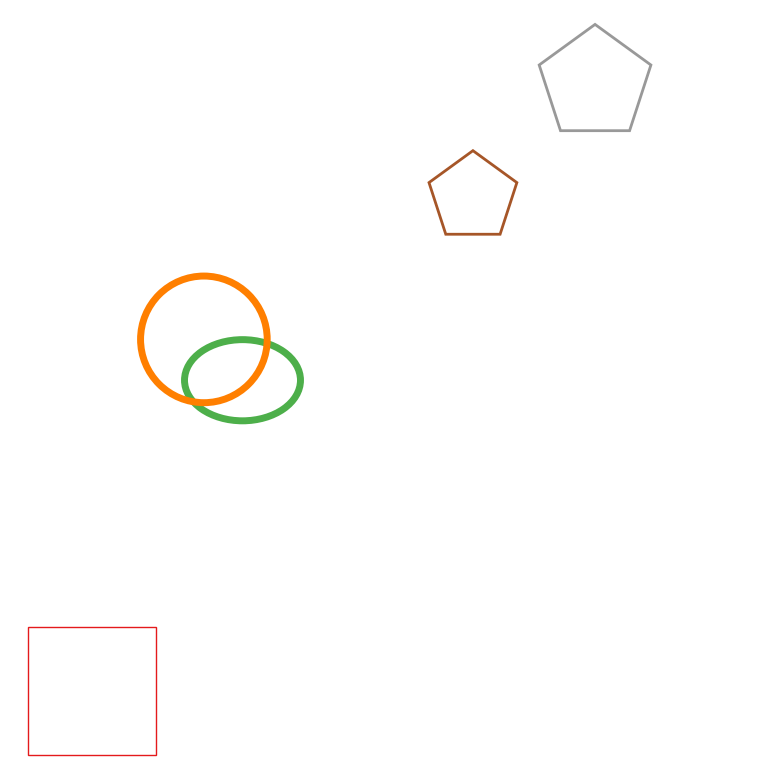[{"shape": "square", "thickness": 0.5, "radius": 0.42, "center": [0.119, 0.103]}, {"shape": "oval", "thickness": 2.5, "radius": 0.38, "center": [0.315, 0.506]}, {"shape": "circle", "thickness": 2.5, "radius": 0.41, "center": [0.265, 0.559]}, {"shape": "pentagon", "thickness": 1, "radius": 0.3, "center": [0.614, 0.744]}, {"shape": "pentagon", "thickness": 1, "radius": 0.38, "center": [0.773, 0.892]}]